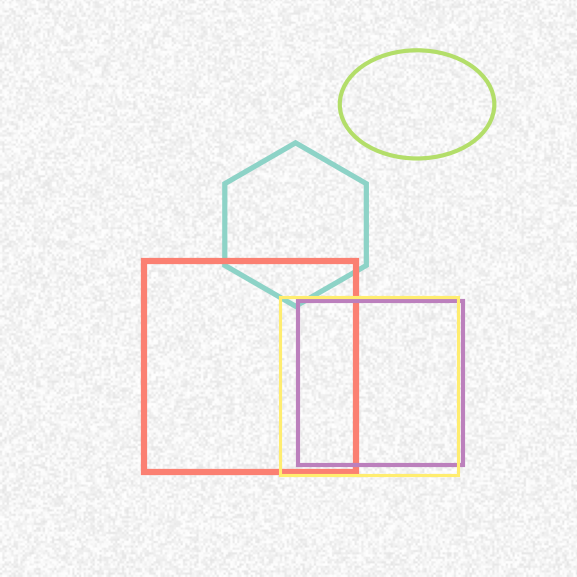[{"shape": "hexagon", "thickness": 2.5, "radius": 0.71, "center": [0.512, 0.61]}, {"shape": "square", "thickness": 3, "radius": 0.92, "center": [0.433, 0.365]}, {"shape": "oval", "thickness": 2, "radius": 0.67, "center": [0.722, 0.818]}, {"shape": "square", "thickness": 2, "radius": 0.71, "center": [0.659, 0.335]}, {"shape": "square", "thickness": 1.5, "radius": 0.77, "center": [0.639, 0.331]}]